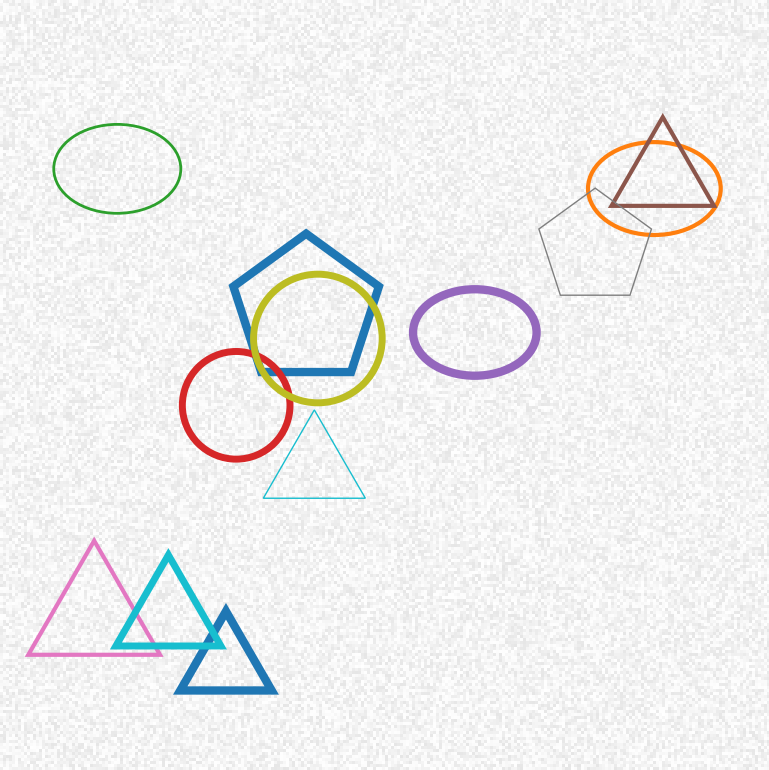[{"shape": "pentagon", "thickness": 3, "radius": 0.5, "center": [0.398, 0.597]}, {"shape": "triangle", "thickness": 3, "radius": 0.34, "center": [0.293, 0.138]}, {"shape": "oval", "thickness": 1.5, "radius": 0.43, "center": [0.85, 0.755]}, {"shape": "oval", "thickness": 1, "radius": 0.41, "center": [0.152, 0.781]}, {"shape": "circle", "thickness": 2.5, "radius": 0.35, "center": [0.307, 0.474]}, {"shape": "oval", "thickness": 3, "radius": 0.4, "center": [0.617, 0.568]}, {"shape": "triangle", "thickness": 1.5, "radius": 0.38, "center": [0.861, 0.771]}, {"shape": "triangle", "thickness": 1.5, "radius": 0.49, "center": [0.122, 0.199]}, {"shape": "pentagon", "thickness": 0.5, "radius": 0.38, "center": [0.773, 0.679]}, {"shape": "circle", "thickness": 2.5, "radius": 0.42, "center": [0.413, 0.56]}, {"shape": "triangle", "thickness": 0.5, "radius": 0.38, "center": [0.408, 0.391]}, {"shape": "triangle", "thickness": 2.5, "radius": 0.39, "center": [0.219, 0.2]}]